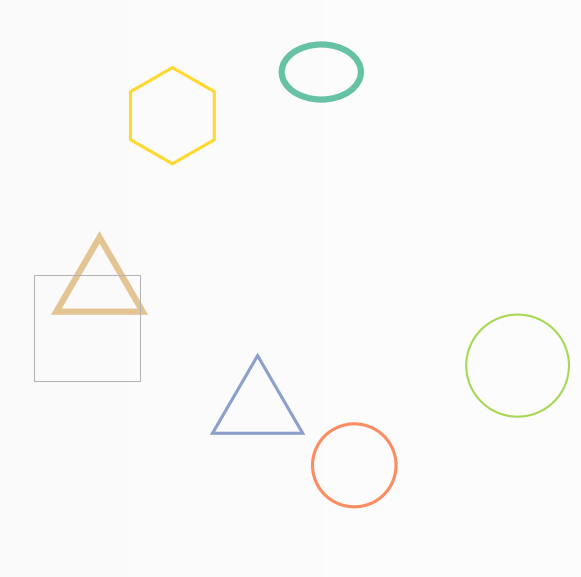[{"shape": "oval", "thickness": 3, "radius": 0.34, "center": [0.553, 0.874]}, {"shape": "circle", "thickness": 1.5, "radius": 0.36, "center": [0.61, 0.193]}, {"shape": "triangle", "thickness": 1.5, "radius": 0.45, "center": [0.443, 0.294]}, {"shape": "circle", "thickness": 1, "radius": 0.44, "center": [0.89, 0.366]}, {"shape": "hexagon", "thickness": 1.5, "radius": 0.42, "center": [0.297, 0.799]}, {"shape": "triangle", "thickness": 3, "radius": 0.43, "center": [0.171, 0.502]}, {"shape": "square", "thickness": 0.5, "radius": 0.46, "center": [0.15, 0.431]}]